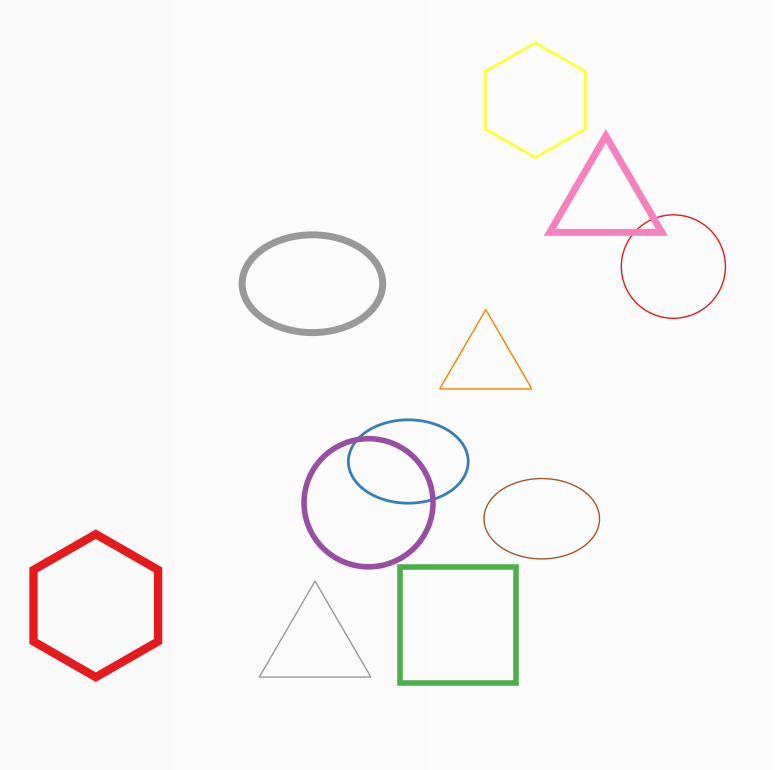[{"shape": "circle", "thickness": 0.5, "radius": 0.34, "center": [0.869, 0.654]}, {"shape": "hexagon", "thickness": 3, "radius": 0.46, "center": [0.124, 0.213]}, {"shape": "oval", "thickness": 1, "radius": 0.39, "center": [0.527, 0.401]}, {"shape": "square", "thickness": 2, "radius": 0.38, "center": [0.591, 0.188]}, {"shape": "circle", "thickness": 2, "radius": 0.42, "center": [0.476, 0.347]}, {"shape": "triangle", "thickness": 0.5, "radius": 0.34, "center": [0.627, 0.529]}, {"shape": "hexagon", "thickness": 1, "radius": 0.37, "center": [0.691, 0.87]}, {"shape": "oval", "thickness": 0.5, "radius": 0.37, "center": [0.699, 0.326]}, {"shape": "triangle", "thickness": 2.5, "radius": 0.42, "center": [0.782, 0.74]}, {"shape": "oval", "thickness": 2.5, "radius": 0.45, "center": [0.403, 0.632]}, {"shape": "triangle", "thickness": 0.5, "radius": 0.42, "center": [0.407, 0.162]}]